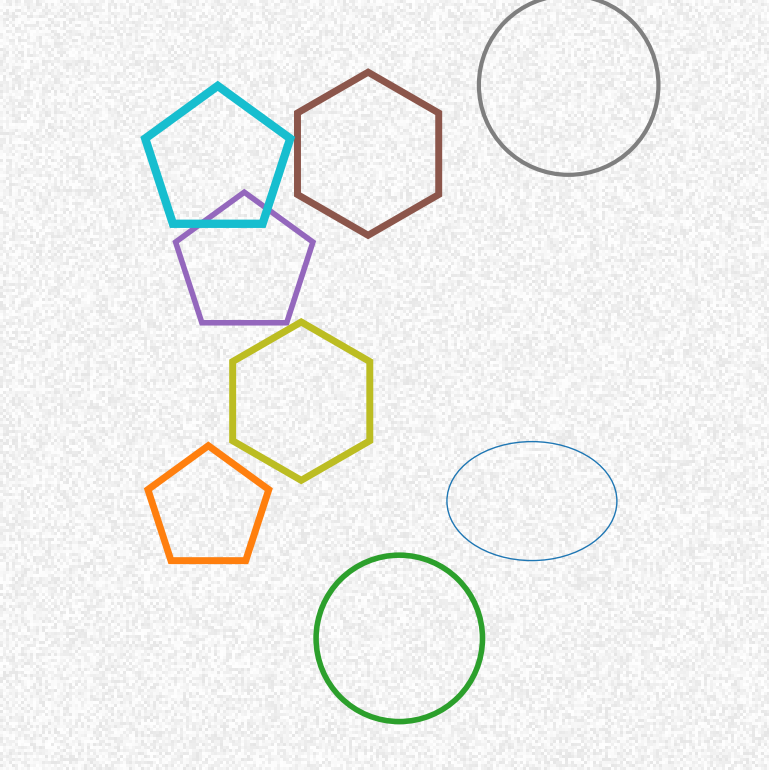[{"shape": "oval", "thickness": 0.5, "radius": 0.55, "center": [0.691, 0.349]}, {"shape": "pentagon", "thickness": 2.5, "radius": 0.41, "center": [0.271, 0.339]}, {"shape": "circle", "thickness": 2, "radius": 0.54, "center": [0.519, 0.171]}, {"shape": "pentagon", "thickness": 2, "radius": 0.47, "center": [0.317, 0.657]}, {"shape": "hexagon", "thickness": 2.5, "radius": 0.53, "center": [0.478, 0.8]}, {"shape": "circle", "thickness": 1.5, "radius": 0.58, "center": [0.739, 0.89]}, {"shape": "hexagon", "thickness": 2.5, "radius": 0.51, "center": [0.391, 0.479]}, {"shape": "pentagon", "thickness": 3, "radius": 0.5, "center": [0.283, 0.789]}]